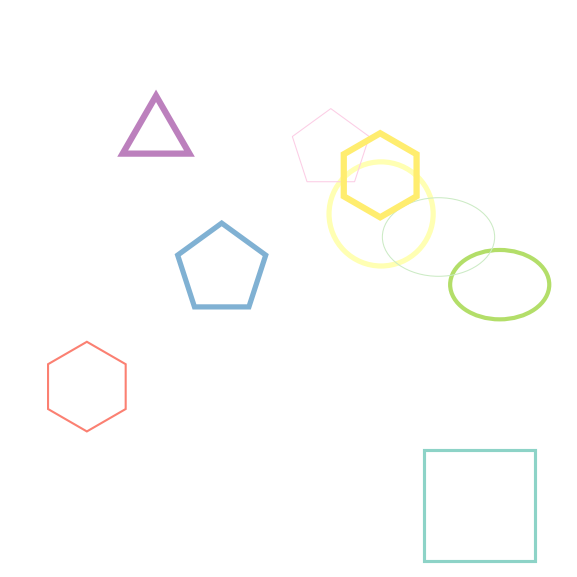[{"shape": "square", "thickness": 1.5, "radius": 0.48, "center": [0.83, 0.124]}, {"shape": "circle", "thickness": 2.5, "radius": 0.45, "center": [0.66, 0.629]}, {"shape": "hexagon", "thickness": 1, "radius": 0.39, "center": [0.15, 0.33]}, {"shape": "pentagon", "thickness": 2.5, "radius": 0.4, "center": [0.384, 0.533]}, {"shape": "oval", "thickness": 2, "radius": 0.43, "center": [0.865, 0.506]}, {"shape": "pentagon", "thickness": 0.5, "radius": 0.35, "center": [0.573, 0.741]}, {"shape": "triangle", "thickness": 3, "radius": 0.33, "center": [0.27, 0.766]}, {"shape": "oval", "thickness": 0.5, "radius": 0.49, "center": [0.759, 0.589]}, {"shape": "hexagon", "thickness": 3, "radius": 0.36, "center": [0.658, 0.696]}]